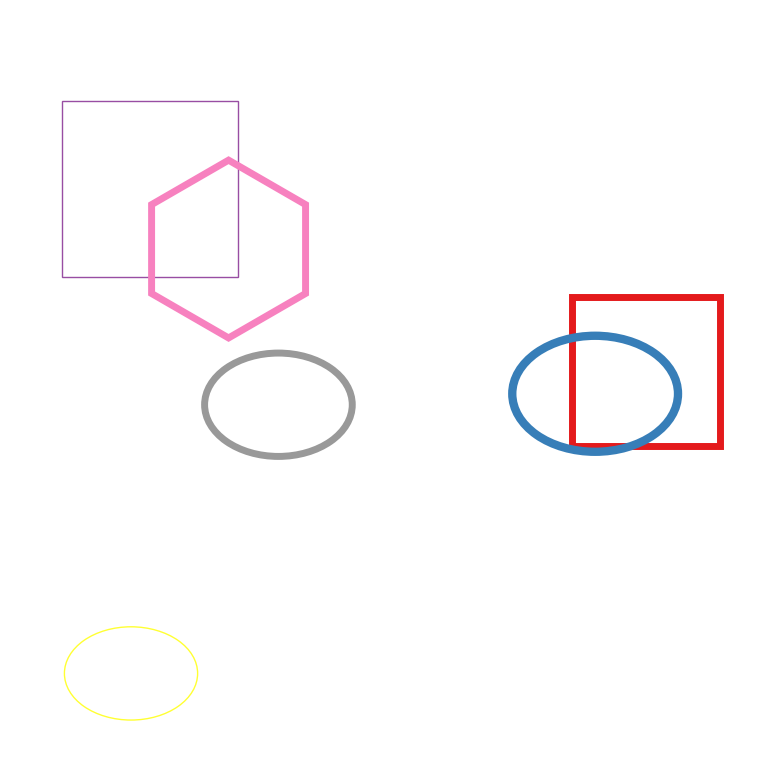[{"shape": "square", "thickness": 2.5, "radius": 0.48, "center": [0.839, 0.518]}, {"shape": "oval", "thickness": 3, "radius": 0.54, "center": [0.773, 0.489]}, {"shape": "square", "thickness": 0.5, "radius": 0.57, "center": [0.195, 0.755]}, {"shape": "oval", "thickness": 0.5, "radius": 0.43, "center": [0.17, 0.125]}, {"shape": "hexagon", "thickness": 2.5, "radius": 0.58, "center": [0.297, 0.677]}, {"shape": "oval", "thickness": 2.5, "radius": 0.48, "center": [0.362, 0.474]}]